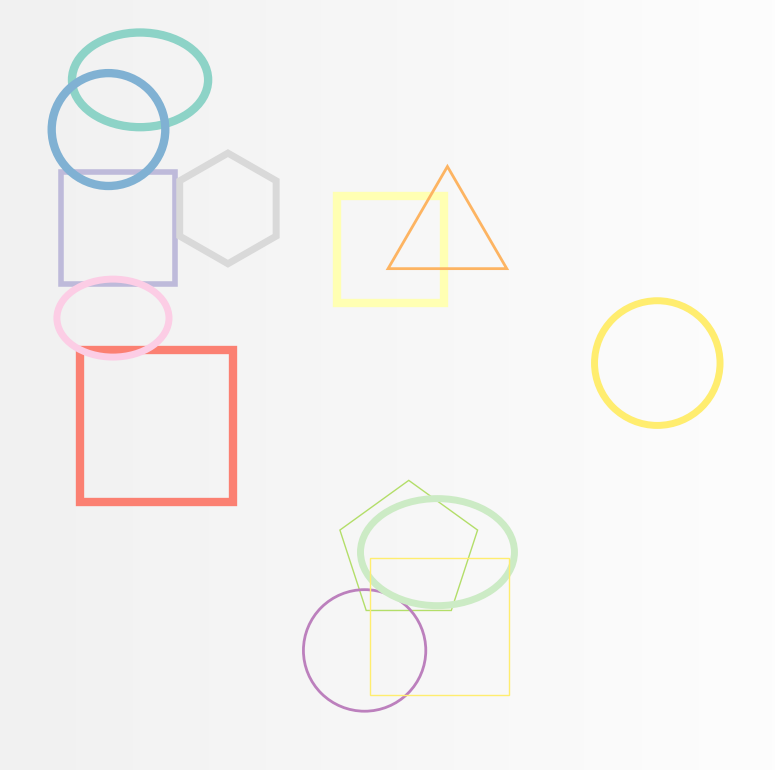[{"shape": "oval", "thickness": 3, "radius": 0.44, "center": [0.181, 0.896]}, {"shape": "square", "thickness": 3, "radius": 0.35, "center": [0.504, 0.676]}, {"shape": "square", "thickness": 2, "radius": 0.37, "center": [0.152, 0.704]}, {"shape": "square", "thickness": 3, "radius": 0.49, "center": [0.202, 0.447]}, {"shape": "circle", "thickness": 3, "radius": 0.37, "center": [0.14, 0.832]}, {"shape": "triangle", "thickness": 1, "radius": 0.44, "center": [0.577, 0.695]}, {"shape": "pentagon", "thickness": 0.5, "radius": 0.47, "center": [0.527, 0.283]}, {"shape": "oval", "thickness": 2.5, "radius": 0.36, "center": [0.146, 0.587]}, {"shape": "hexagon", "thickness": 2.5, "radius": 0.36, "center": [0.294, 0.729]}, {"shape": "circle", "thickness": 1, "radius": 0.39, "center": [0.47, 0.155]}, {"shape": "oval", "thickness": 2.5, "radius": 0.5, "center": [0.564, 0.283]}, {"shape": "circle", "thickness": 2.5, "radius": 0.4, "center": [0.848, 0.528]}, {"shape": "square", "thickness": 0.5, "radius": 0.45, "center": [0.567, 0.186]}]